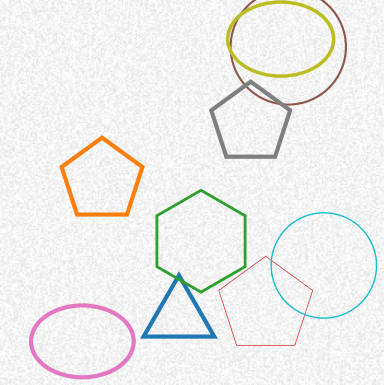[{"shape": "triangle", "thickness": 3, "radius": 0.53, "center": [0.465, 0.179]}, {"shape": "pentagon", "thickness": 3, "radius": 0.55, "center": [0.265, 0.532]}, {"shape": "hexagon", "thickness": 2, "radius": 0.66, "center": [0.522, 0.374]}, {"shape": "pentagon", "thickness": 0.5, "radius": 0.64, "center": [0.69, 0.206]}, {"shape": "circle", "thickness": 1.5, "radius": 0.75, "center": [0.749, 0.878]}, {"shape": "oval", "thickness": 3, "radius": 0.67, "center": [0.214, 0.113]}, {"shape": "pentagon", "thickness": 3, "radius": 0.54, "center": [0.651, 0.68]}, {"shape": "oval", "thickness": 2.5, "radius": 0.69, "center": [0.729, 0.899]}, {"shape": "circle", "thickness": 1, "radius": 0.68, "center": [0.841, 0.311]}]